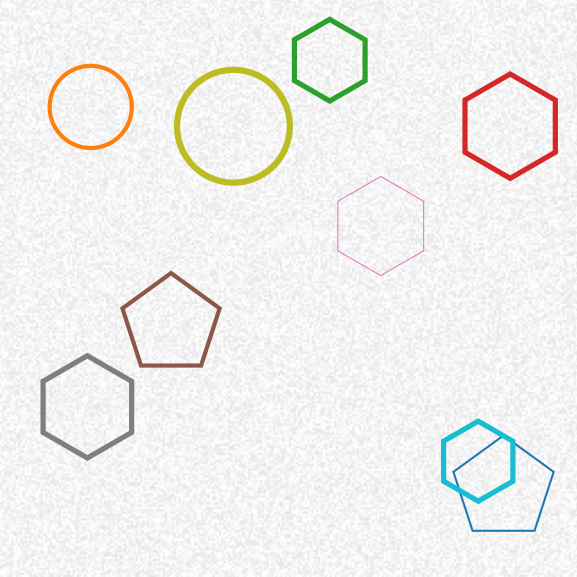[{"shape": "pentagon", "thickness": 1, "radius": 0.46, "center": [0.872, 0.154]}, {"shape": "circle", "thickness": 2, "radius": 0.36, "center": [0.157, 0.814]}, {"shape": "hexagon", "thickness": 2.5, "radius": 0.35, "center": [0.571, 0.895]}, {"shape": "hexagon", "thickness": 2.5, "radius": 0.45, "center": [0.883, 0.781]}, {"shape": "pentagon", "thickness": 2, "radius": 0.44, "center": [0.296, 0.438]}, {"shape": "hexagon", "thickness": 0.5, "radius": 0.43, "center": [0.659, 0.608]}, {"shape": "hexagon", "thickness": 2.5, "radius": 0.44, "center": [0.151, 0.295]}, {"shape": "circle", "thickness": 3, "radius": 0.49, "center": [0.404, 0.781]}, {"shape": "hexagon", "thickness": 2.5, "radius": 0.35, "center": [0.828, 0.201]}]